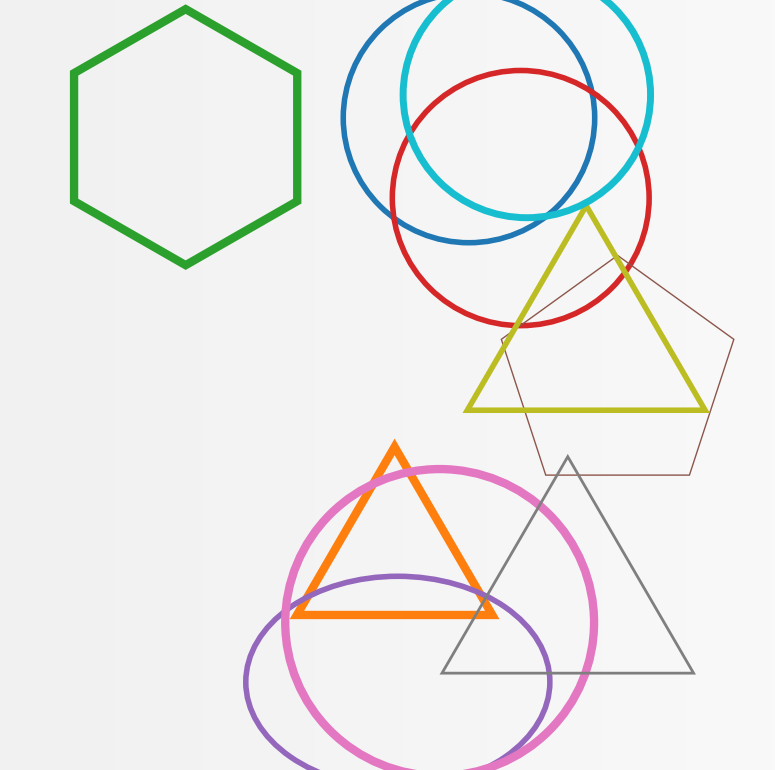[{"shape": "circle", "thickness": 2, "radius": 0.81, "center": [0.605, 0.847]}, {"shape": "triangle", "thickness": 3, "radius": 0.73, "center": [0.509, 0.274]}, {"shape": "hexagon", "thickness": 3, "radius": 0.83, "center": [0.24, 0.822]}, {"shape": "circle", "thickness": 2, "radius": 0.83, "center": [0.672, 0.743]}, {"shape": "oval", "thickness": 2, "radius": 0.98, "center": [0.513, 0.114]}, {"shape": "pentagon", "thickness": 0.5, "radius": 0.79, "center": [0.797, 0.511]}, {"shape": "circle", "thickness": 3, "radius": 1.0, "center": [0.567, 0.192]}, {"shape": "triangle", "thickness": 1, "radius": 0.94, "center": [0.733, 0.219]}, {"shape": "triangle", "thickness": 2, "radius": 0.89, "center": [0.756, 0.556]}, {"shape": "circle", "thickness": 2.5, "radius": 0.8, "center": [0.68, 0.877]}]